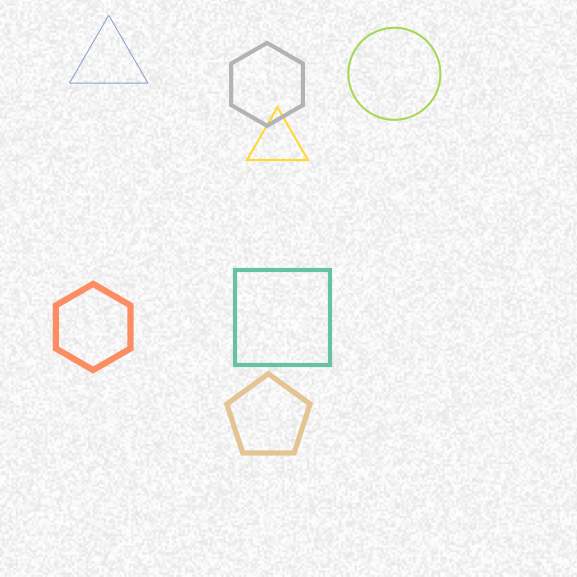[{"shape": "square", "thickness": 2, "radius": 0.41, "center": [0.489, 0.449]}, {"shape": "hexagon", "thickness": 3, "radius": 0.37, "center": [0.161, 0.433]}, {"shape": "triangle", "thickness": 0.5, "radius": 0.39, "center": [0.188, 0.894]}, {"shape": "circle", "thickness": 1, "radius": 0.4, "center": [0.683, 0.871]}, {"shape": "triangle", "thickness": 1, "radius": 0.31, "center": [0.48, 0.753]}, {"shape": "pentagon", "thickness": 2.5, "radius": 0.38, "center": [0.465, 0.276]}, {"shape": "hexagon", "thickness": 2, "radius": 0.36, "center": [0.462, 0.853]}]